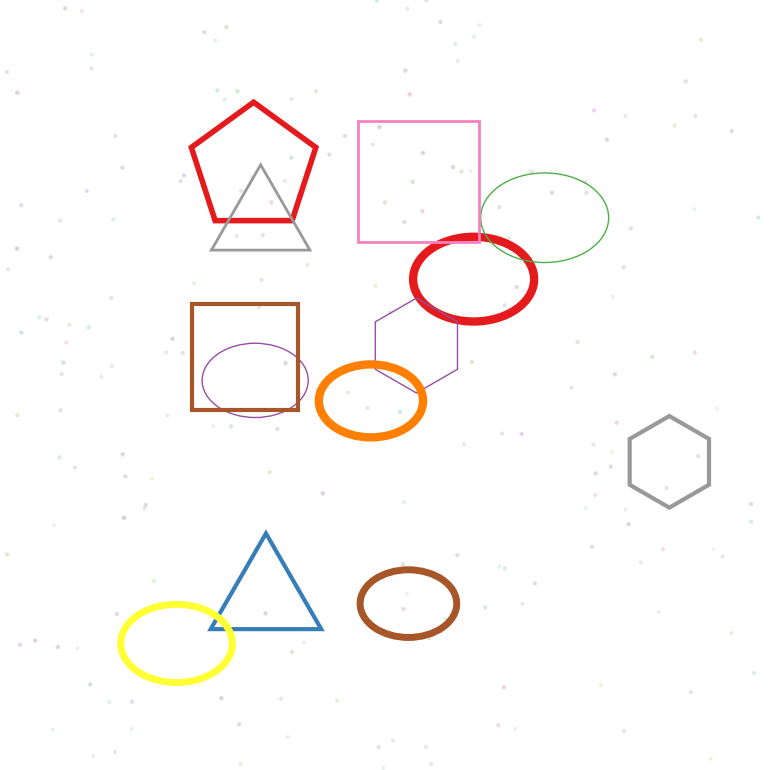[{"shape": "oval", "thickness": 3, "radius": 0.39, "center": [0.615, 0.637]}, {"shape": "pentagon", "thickness": 2, "radius": 0.43, "center": [0.329, 0.782]}, {"shape": "triangle", "thickness": 1.5, "radius": 0.41, "center": [0.345, 0.224]}, {"shape": "oval", "thickness": 0.5, "radius": 0.42, "center": [0.707, 0.717]}, {"shape": "oval", "thickness": 0.5, "radius": 0.34, "center": [0.331, 0.506]}, {"shape": "hexagon", "thickness": 0.5, "radius": 0.31, "center": [0.541, 0.551]}, {"shape": "oval", "thickness": 3, "radius": 0.34, "center": [0.482, 0.479]}, {"shape": "oval", "thickness": 2.5, "radius": 0.36, "center": [0.229, 0.164]}, {"shape": "oval", "thickness": 2.5, "radius": 0.31, "center": [0.53, 0.216]}, {"shape": "square", "thickness": 1.5, "radius": 0.34, "center": [0.318, 0.537]}, {"shape": "square", "thickness": 1, "radius": 0.39, "center": [0.544, 0.764]}, {"shape": "triangle", "thickness": 1, "radius": 0.37, "center": [0.339, 0.712]}, {"shape": "hexagon", "thickness": 1.5, "radius": 0.3, "center": [0.869, 0.4]}]